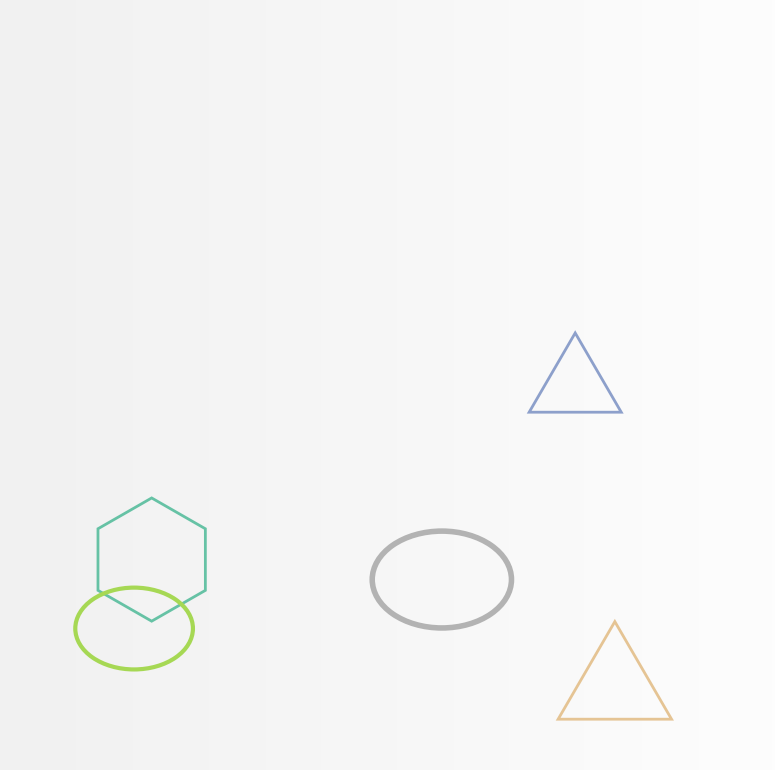[{"shape": "hexagon", "thickness": 1, "radius": 0.4, "center": [0.196, 0.273]}, {"shape": "triangle", "thickness": 1, "radius": 0.34, "center": [0.742, 0.499]}, {"shape": "oval", "thickness": 1.5, "radius": 0.38, "center": [0.173, 0.184]}, {"shape": "triangle", "thickness": 1, "radius": 0.42, "center": [0.793, 0.108]}, {"shape": "oval", "thickness": 2, "radius": 0.45, "center": [0.57, 0.247]}]